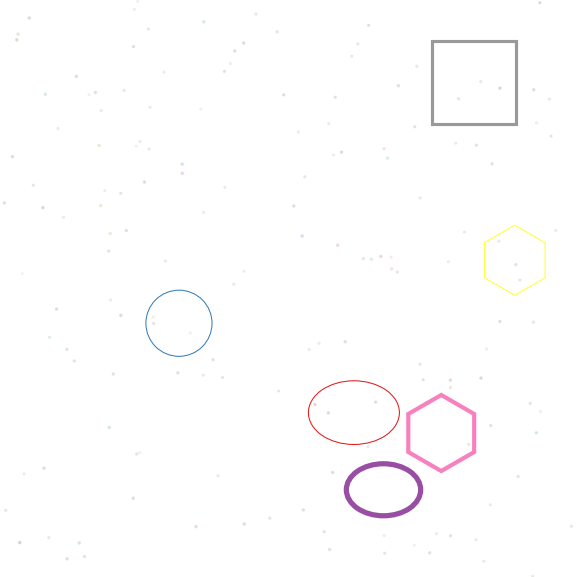[{"shape": "oval", "thickness": 0.5, "radius": 0.39, "center": [0.613, 0.285]}, {"shape": "circle", "thickness": 0.5, "radius": 0.29, "center": [0.31, 0.439]}, {"shape": "oval", "thickness": 2.5, "radius": 0.32, "center": [0.664, 0.151]}, {"shape": "hexagon", "thickness": 0.5, "radius": 0.3, "center": [0.891, 0.549]}, {"shape": "hexagon", "thickness": 2, "radius": 0.33, "center": [0.764, 0.249]}, {"shape": "square", "thickness": 1.5, "radius": 0.36, "center": [0.821, 0.856]}]